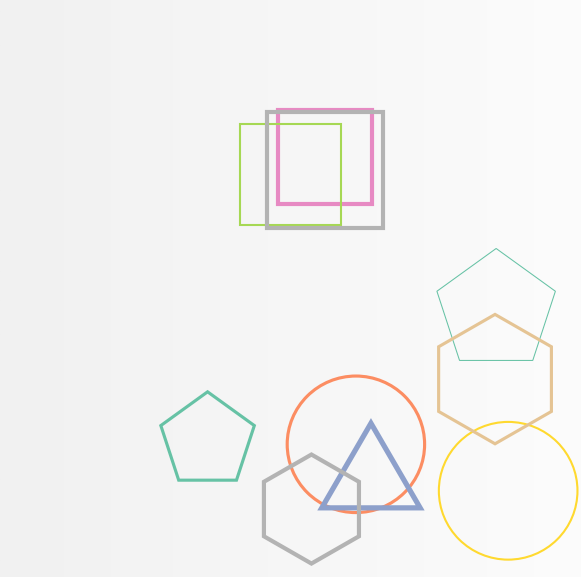[{"shape": "pentagon", "thickness": 0.5, "radius": 0.54, "center": [0.854, 0.462]}, {"shape": "pentagon", "thickness": 1.5, "radius": 0.42, "center": [0.357, 0.236]}, {"shape": "circle", "thickness": 1.5, "radius": 0.59, "center": [0.612, 0.23]}, {"shape": "triangle", "thickness": 2.5, "radius": 0.49, "center": [0.638, 0.169]}, {"shape": "square", "thickness": 2, "radius": 0.41, "center": [0.559, 0.727]}, {"shape": "square", "thickness": 1, "radius": 0.43, "center": [0.499, 0.697]}, {"shape": "circle", "thickness": 1, "radius": 0.6, "center": [0.874, 0.149]}, {"shape": "hexagon", "thickness": 1.5, "radius": 0.56, "center": [0.852, 0.343]}, {"shape": "square", "thickness": 2, "radius": 0.5, "center": [0.559, 0.704]}, {"shape": "hexagon", "thickness": 2, "radius": 0.47, "center": [0.536, 0.118]}]